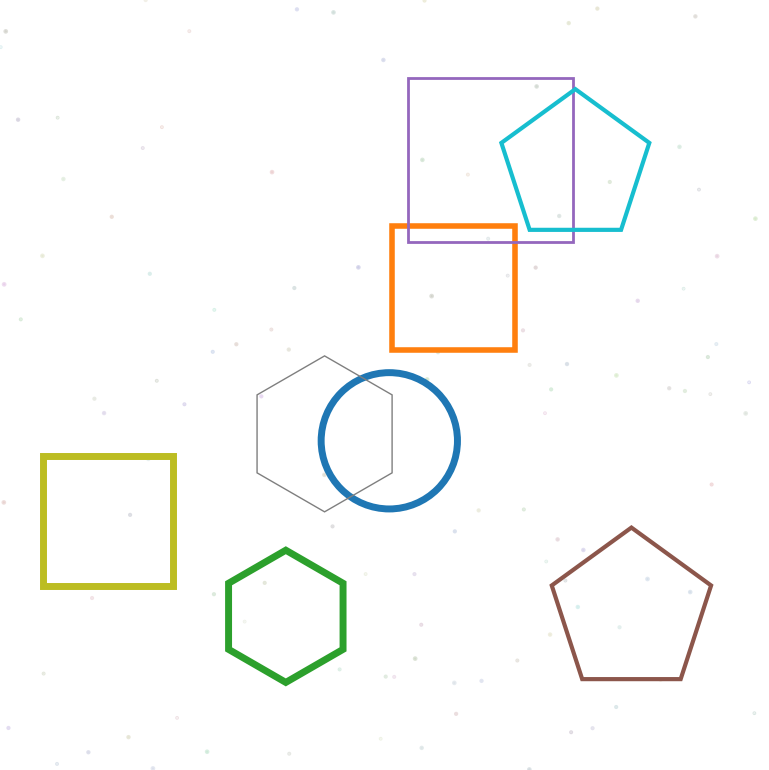[{"shape": "circle", "thickness": 2.5, "radius": 0.44, "center": [0.506, 0.428]}, {"shape": "square", "thickness": 2, "radius": 0.4, "center": [0.589, 0.626]}, {"shape": "hexagon", "thickness": 2.5, "radius": 0.43, "center": [0.371, 0.2]}, {"shape": "square", "thickness": 1, "radius": 0.53, "center": [0.637, 0.792]}, {"shape": "pentagon", "thickness": 1.5, "radius": 0.54, "center": [0.82, 0.206]}, {"shape": "hexagon", "thickness": 0.5, "radius": 0.51, "center": [0.422, 0.437]}, {"shape": "square", "thickness": 2.5, "radius": 0.42, "center": [0.14, 0.323]}, {"shape": "pentagon", "thickness": 1.5, "radius": 0.51, "center": [0.747, 0.783]}]